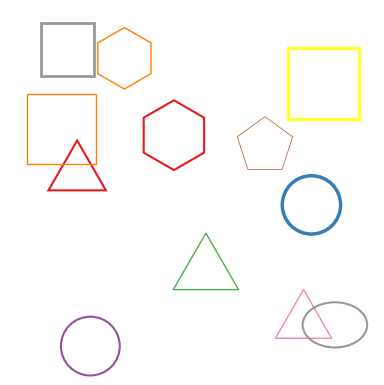[{"shape": "hexagon", "thickness": 1.5, "radius": 0.45, "center": [0.452, 0.649]}, {"shape": "triangle", "thickness": 1.5, "radius": 0.43, "center": [0.2, 0.549]}, {"shape": "circle", "thickness": 2.5, "radius": 0.38, "center": [0.809, 0.468]}, {"shape": "triangle", "thickness": 1, "radius": 0.49, "center": [0.535, 0.297]}, {"shape": "circle", "thickness": 1.5, "radius": 0.38, "center": [0.235, 0.101]}, {"shape": "hexagon", "thickness": 1, "radius": 0.4, "center": [0.323, 0.849]}, {"shape": "square", "thickness": 1, "radius": 0.45, "center": [0.16, 0.664]}, {"shape": "square", "thickness": 2.5, "radius": 0.46, "center": [0.84, 0.783]}, {"shape": "pentagon", "thickness": 0.5, "radius": 0.38, "center": [0.688, 0.621]}, {"shape": "triangle", "thickness": 1, "radius": 0.42, "center": [0.788, 0.164]}, {"shape": "oval", "thickness": 1.5, "radius": 0.42, "center": [0.87, 0.156]}, {"shape": "square", "thickness": 2, "radius": 0.35, "center": [0.175, 0.871]}]